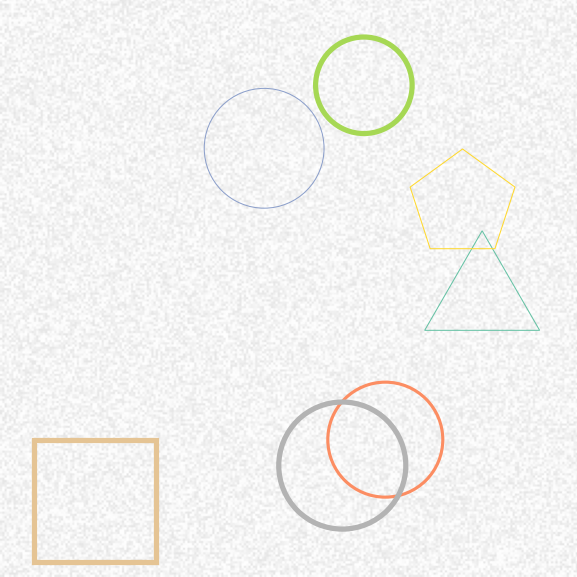[{"shape": "triangle", "thickness": 0.5, "radius": 0.57, "center": [0.835, 0.485]}, {"shape": "circle", "thickness": 1.5, "radius": 0.5, "center": [0.667, 0.238]}, {"shape": "circle", "thickness": 0.5, "radius": 0.52, "center": [0.457, 0.742]}, {"shape": "circle", "thickness": 2.5, "radius": 0.42, "center": [0.63, 0.851]}, {"shape": "pentagon", "thickness": 0.5, "radius": 0.48, "center": [0.801, 0.646]}, {"shape": "square", "thickness": 2.5, "radius": 0.53, "center": [0.164, 0.132]}, {"shape": "circle", "thickness": 2.5, "radius": 0.55, "center": [0.593, 0.193]}]